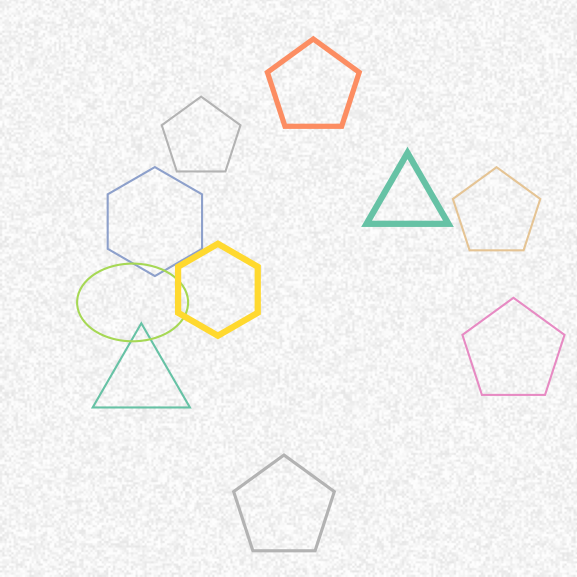[{"shape": "triangle", "thickness": 1, "radius": 0.49, "center": [0.245, 0.342]}, {"shape": "triangle", "thickness": 3, "radius": 0.41, "center": [0.706, 0.653]}, {"shape": "pentagon", "thickness": 2.5, "radius": 0.42, "center": [0.543, 0.848]}, {"shape": "hexagon", "thickness": 1, "radius": 0.47, "center": [0.268, 0.615]}, {"shape": "pentagon", "thickness": 1, "radius": 0.46, "center": [0.889, 0.391]}, {"shape": "oval", "thickness": 1, "radius": 0.48, "center": [0.23, 0.475]}, {"shape": "hexagon", "thickness": 3, "radius": 0.4, "center": [0.377, 0.497]}, {"shape": "pentagon", "thickness": 1, "radius": 0.4, "center": [0.86, 0.63]}, {"shape": "pentagon", "thickness": 1, "radius": 0.36, "center": [0.348, 0.76]}, {"shape": "pentagon", "thickness": 1.5, "radius": 0.46, "center": [0.492, 0.12]}]